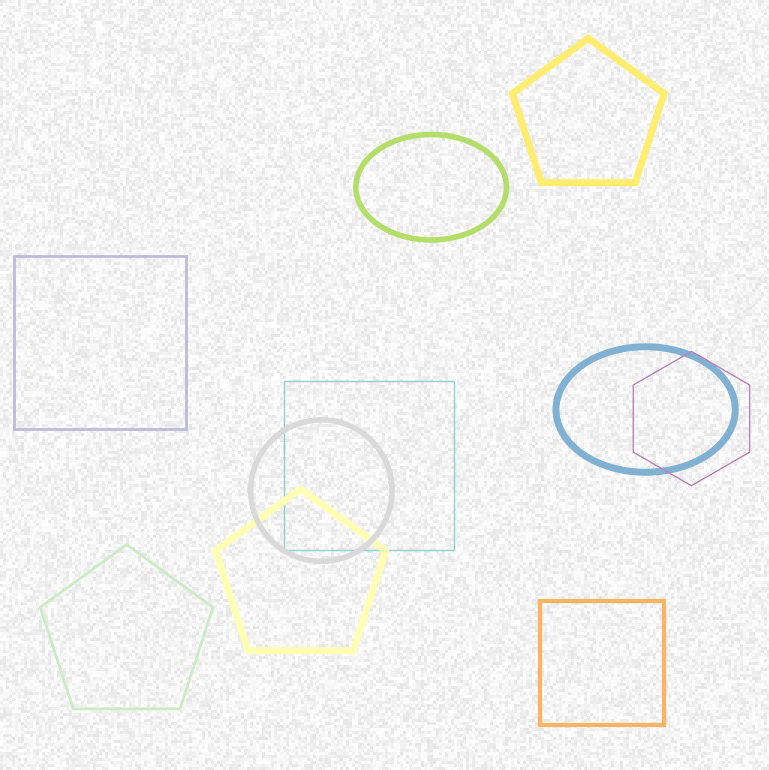[{"shape": "square", "thickness": 0.5, "radius": 0.55, "center": [0.479, 0.395]}, {"shape": "pentagon", "thickness": 2.5, "radius": 0.58, "center": [0.39, 0.249]}, {"shape": "square", "thickness": 1, "radius": 0.56, "center": [0.13, 0.555]}, {"shape": "oval", "thickness": 2.5, "radius": 0.58, "center": [0.838, 0.468]}, {"shape": "square", "thickness": 1.5, "radius": 0.4, "center": [0.782, 0.139]}, {"shape": "oval", "thickness": 2, "radius": 0.49, "center": [0.56, 0.757]}, {"shape": "circle", "thickness": 2, "radius": 0.46, "center": [0.417, 0.363]}, {"shape": "hexagon", "thickness": 0.5, "radius": 0.44, "center": [0.898, 0.456]}, {"shape": "pentagon", "thickness": 1, "radius": 0.59, "center": [0.164, 0.175]}, {"shape": "pentagon", "thickness": 2.5, "radius": 0.52, "center": [0.764, 0.847]}]